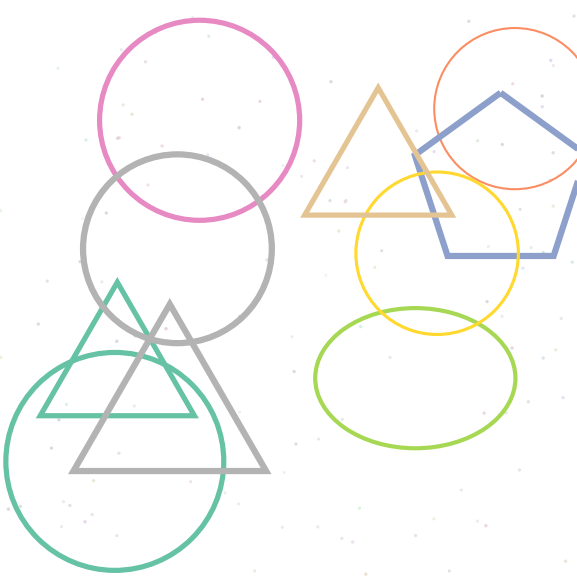[{"shape": "circle", "thickness": 2.5, "radius": 0.94, "center": [0.199, 0.2]}, {"shape": "triangle", "thickness": 2.5, "radius": 0.77, "center": [0.203, 0.356]}, {"shape": "circle", "thickness": 1, "radius": 0.7, "center": [0.891, 0.811]}, {"shape": "pentagon", "thickness": 3, "radius": 0.78, "center": [0.867, 0.682]}, {"shape": "circle", "thickness": 2.5, "radius": 0.87, "center": [0.346, 0.791]}, {"shape": "oval", "thickness": 2, "radius": 0.87, "center": [0.719, 0.344]}, {"shape": "circle", "thickness": 1.5, "radius": 0.7, "center": [0.757, 0.561]}, {"shape": "triangle", "thickness": 2.5, "radius": 0.74, "center": [0.655, 0.7]}, {"shape": "triangle", "thickness": 3, "radius": 0.96, "center": [0.294, 0.28]}, {"shape": "circle", "thickness": 3, "radius": 0.82, "center": [0.307, 0.568]}]